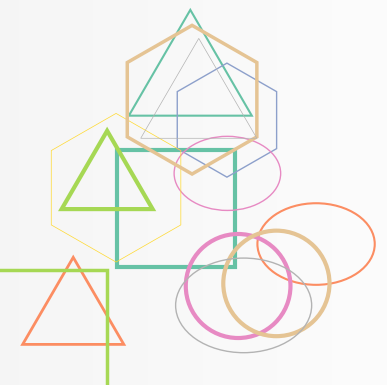[{"shape": "triangle", "thickness": 1.5, "radius": 0.92, "center": [0.491, 0.791]}, {"shape": "square", "thickness": 3, "radius": 0.76, "center": [0.454, 0.457]}, {"shape": "oval", "thickness": 1.5, "radius": 0.76, "center": [0.816, 0.366]}, {"shape": "triangle", "thickness": 2, "radius": 0.75, "center": [0.189, 0.181]}, {"shape": "hexagon", "thickness": 1, "radius": 0.74, "center": [0.586, 0.688]}, {"shape": "circle", "thickness": 3, "radius": 0.68, "center": [0.615, 0.257]}, {"shape": "oval", "thickness": 1, "radius": 0.69, "center": [0.587, 0.55]}, {"shape": "triangle", "thickness": 3, "radius": 0.68, "center": [0.276, 0.525]}, {"shape": "square", "thickness": 2.5, "radius": 0.8, "center": [0.115, 0.139]}, {"shape": "hexagon", "thickness": 0.5, "radius": 0.97, "center": [0.299, 0.512]}, {"shape": "hexagon", "thickness": 2.5, "radius": 0.97, "center": [0.496, 0.741]}, {"shape": "circle", "thickness": 3, "radius": 0.69, "center": [0.713, 0.264]}, {"shape": "triangle", "thickness": 0.5, "radius": 0.86, "center": [0.513, 0.727]}, {"shape": "oval", "thickness": 1, "radius": 0.88, "center": [0.629, 0.207]}]